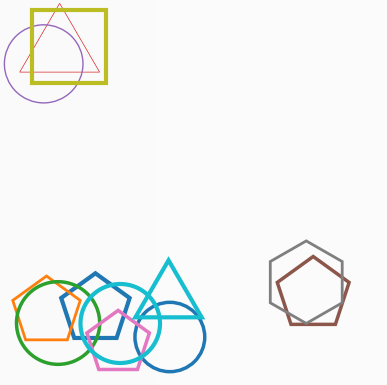[{"shape": "pentagon", "thickness": 3, "radius": 0.46, "center": [0.246, 0.197]}, {"shape": "circle", "thickness": 2.5, "radius": 0.45, "center": [0.438, 0.125]}, {"shape": "pentagon", "thickness": 2, "radius": 0.46, "center": [0.12, 0.191]}, {"shape": "circle", "thickness": 2.5, "radius": 0.54, "center": [0.15, 0.161]}, {"shape": "triangle", "thickness": 0.5, "radius": 0.6, "center": [0.154, 0.872]}, {"shape": "circle", "thickness": 1, "radius": 0.51, "center": [0.113, 0.834]}, {"shape": "pentagon", "thickness": 2.5, "radius": 0.49, "center": [0.808, 0.236]}, {"shape": "pentagon", "thickness": 2.5, "radius": 0.42, "center": [0.305, 0.109]}, {"shape": "hexagon", "thickness": 2, "radius": 0.54, "center": [0.79, 0.267]}, {"shape": "square", "thickness": 3, "radius": 0.48, "center": [0.179, 0.879]}, {"shape": "triangle", "thickness": 3, "radius": 0.49, "center": [0.435, 0.225]}, {"shape": "circle", "thickness": 3, "radius": 0.51, "center": [0.31, 0.16]}]